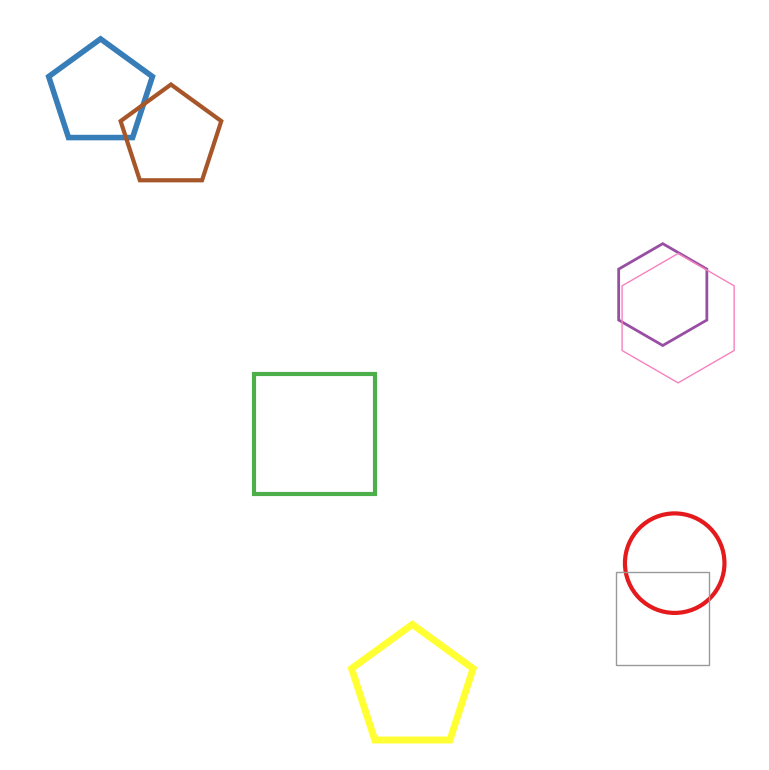[{"shape": "circle", "thickness": 1.5, "radius": 0.32, "center": [0.876, 0.269]}, {"shape": "pentagon", "thickness": 2, "radius": 0.35, "center": [0.131, 0.879]}, {"shape": "square", "thickness": 1.5, "radius": 0.39, "center": [0.408, 0.436]}, {"shape": "hexagon", "thickness": 1, "radius": 0.33, "center": [0.861, 0.617]}, {"shape": "pentagon", "thickness": 2.5, "radius": 0.41, "center": [0.536, 0.106]}, {"shape": "pentagon", "thickness": 1.5, "radius": 0.34, "center": [0.222, 0.821]}, {"shape": "hexagon", "thickness": 0.5, "radius": 0.42, "center": [0.881, 0.587]}, {"shape": "square", "thickness": 0.5, "radius": 0.3, "center": [0.861, 0.197]}]